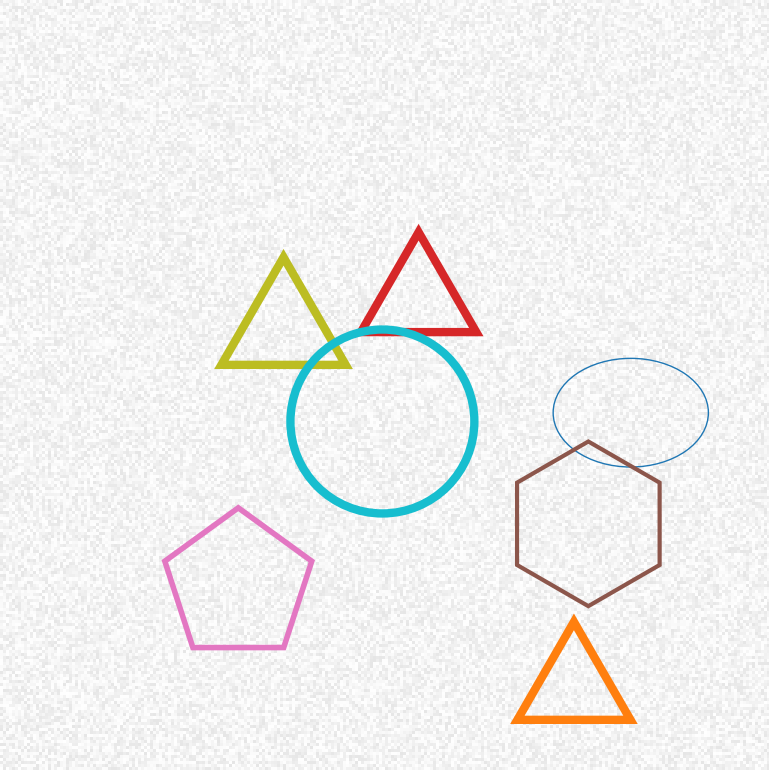[{"shape": "oval", "thickness": 0.5, "radius": 0.5, "center": [0.819, 0.464]}, {"shape": "triangle", "thickness": 3, "radius": 0.42, "center": [0.745, 0.108]}, {"shape": "triangle", "thickness": 3, "radius": 0.43, "center": [0.544, 0.612]}, {"shape": "hexagon", "thickness": 1.5, "radius": 0.53, "center": [0.764, 0.32]}, {"shape": "pentagon", "thickness": 2, "radius": 0.5, "center": [0.309, 0.24]}, {"shape": "triangle", "thickness": 3, "radius": 0.47, "center": [0.368, 0.573]}, {"shape": "circle", "thickness": 3, "radius": 0.6, "center": [0.497, 0.453]}]